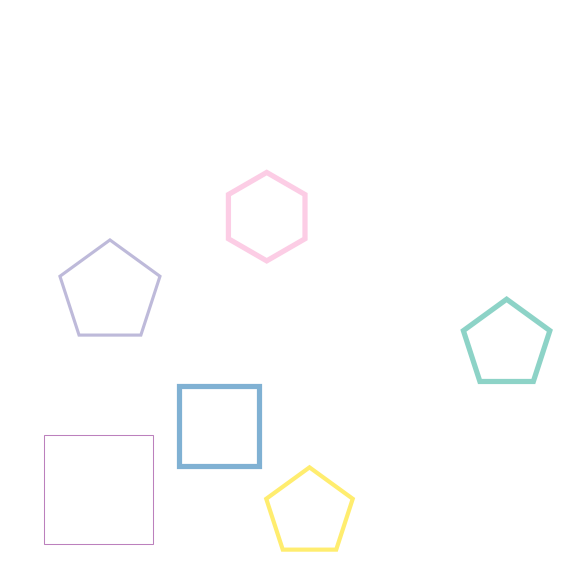[{"shape": "pentagon", "thickness": 2.5, "radius": 0.39, "center": [0.877, 0.402]}, {"shape": "pentagon", "thickness": 1.5, "radius": 0.46, "center": [0.19, 0.493]}, {"shape": "square", "thickness": 2.5, "radius": 0.34, "center": [0.379, 0.261]}, {"shape": "hexagon", "thickness": 2.5, "radius": 0.38, "center": [0.462, 0.624]}, {"shape": "square", "thickness": 0.5, "radius": 0.47, "center": [0.17, 0.151]}, {"shape": "pentagon", "thickness": 2, "radius": 0.39, "center": [0.536, 0.111]}]